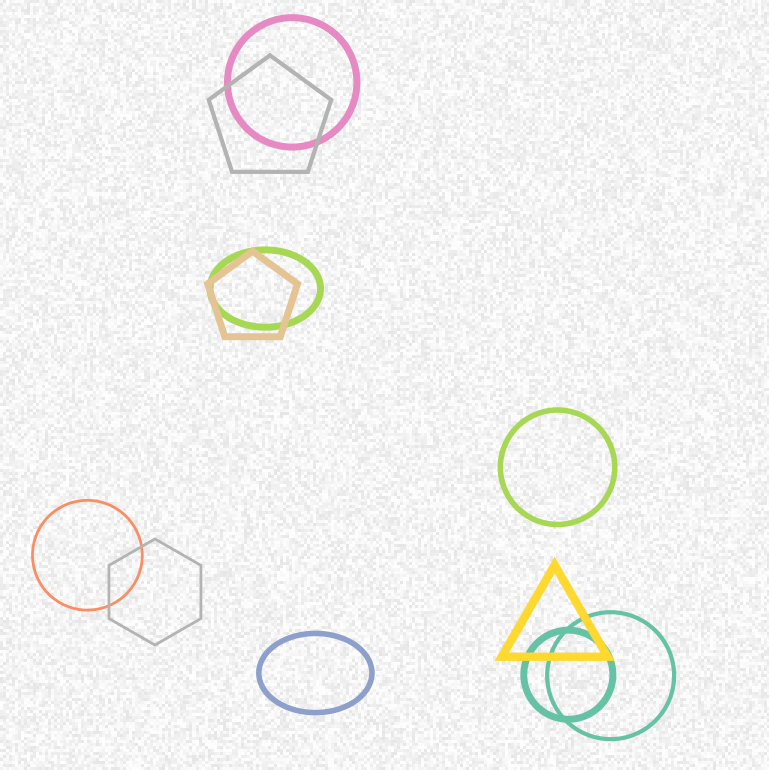[{"shape": "circle", "thickness": 2.5, "radius": 0.29, "center": [0.738, 0.124]}, {"shape": "circle", "thickness": 1.5, "radius": 0.41, "center": [0.793, 0.122]}, {"shape": "circle", "thickness": 1, "radius": 0.36, "center": [0.113, 0.279]}, {"shape": "oval", "thickness": 2, "radius": 0.37, "center": [0.41, 0.126]}, {"shape": "circle", "thickness": 2.5, "radius": 0.42, "center": [0.379, 0.893]}, {"shape": "circle", "thickness": 2, "radius": 0.37, "center": [0.724, 0.393]}, {"shape": "oval", "thickness": 2.5, "radius": 0.36, "center": [0.345, 0.625]}, {"shape": "triangle", "thickness": 3, "radius": 0.4, "center": [0.72, 0.187]}, {"shape": "pentagon", "thickness": 2.5, "radius": 0.31, "center": [0.328, 0.612]}, {"shape": "pentagon", "thickness": 1.5, "radius": 0.42, "center": [0.351, 0.844]}, {"shape": "hexagon", "thickness": 1, "radius": 0.34, "center": [0.201, 0.231]}]